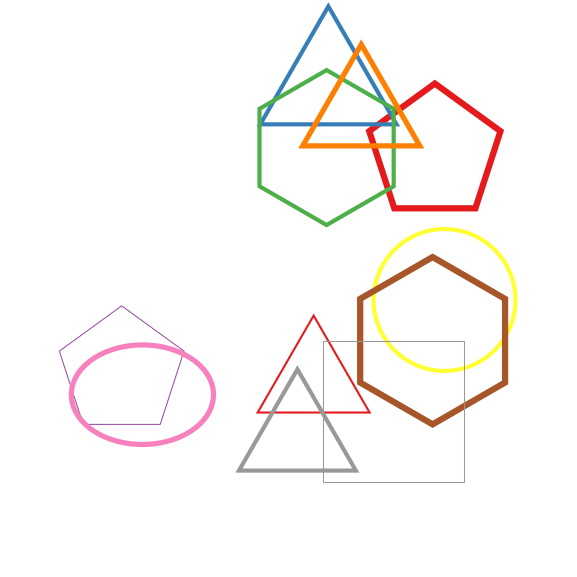[{"shape": "triangle", "thickness": 1, "radius": 0.56, "center": [0.543, 0.341]}, {"shape": "pentagon", "thickness": 3, "radius": 0.6, "center": [0.753, 0.735]}, {"shape": "triangle", "thickness": 2, "radius": 0.68, "center": [0.569, 0.852]}, {"shape": "hexagon", "thickness": 2, "radius": 0.67, "center": [0.566, 0.744]}, {"shape": "pentagon", "thickness": 0.5, "radius": 0.57, "center": [0.211, 0.356]}, {"shape": "triangle", "thickness": 2.5, "radius": 0.59, "center": [0.626, 0.805]}, {"shape": "circle", "thickness": 2, "radius": 0.61, "center": [0.77, 0.48]}, {"shape": "hexagon", "thickness": 3, "radius": 0.72, "center": [0.749, 0.409]}, {"shape": "oval", "thickness": 2.5, "radius": 0.62, "center": [0.247, 0.316]}, {"shape": "square", "thickness": 0.5, "radius": 0.61, "center": [0.681, 0.286]}, {"shape": "triangle", "thickness": 2, "radius": 0.58, "center": [0.515, 0.243]}]